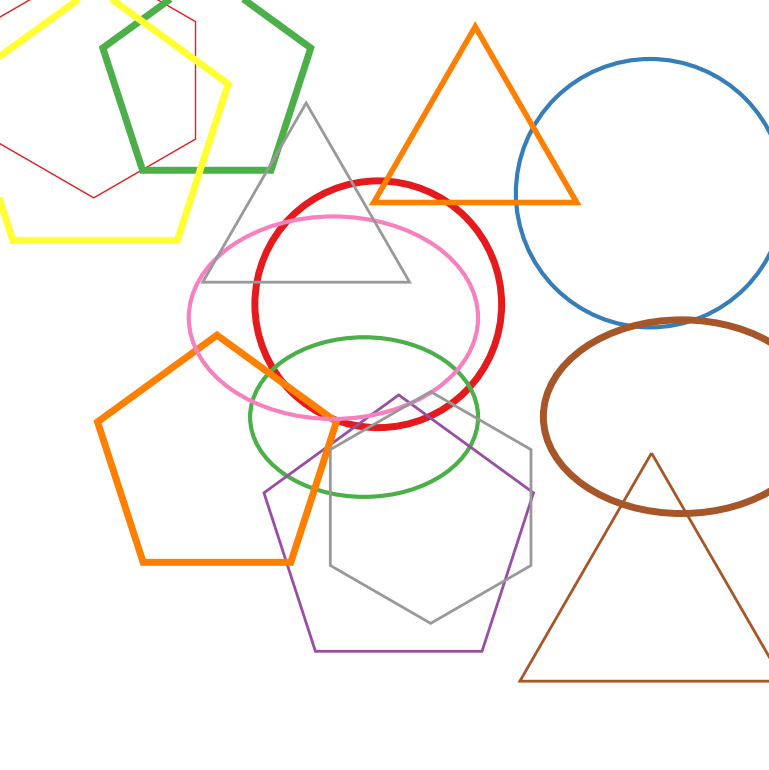[{"shape": "circle", "thickness": 2.5, "radius": 0.8, "center": [0.491, 0.605]}, {"shape": "hexagon", "thickness": 0.5, "radius": 0.76, "center": [0.122, 0.896]}, {"shape": "circle", "thickness": 1.5, "radius": 0.87, "center": [0.844, 0.749]}, {"shape": "pentagon", "thickness": 2.5, "radius": 0.71, "center": [0.269, 0.894]}, {"shape": "oval", "thickness": 1.5, "radius": 0.74, "center": [0.473, 0.458]}, {"shape": "pentagon", "thickness": 1, "radius": 0.92, "center": [0.518, 0.303]}, {"shape": "pentagon", "thickness": 2.5, "radius": 0.82, "center": [0.282, 0.402]}, {"shape": "triangle", "thickness": 2, "radius": 0.76, "center": [0.617, 0.813]}, {"shape": "pentagon", "thickness": 2.5, "radius": 0.91, "center": [0.123, 0.835]}, {"shape": "oval", "thickness": 2.5, "radius": 0.9, "center": [0.885, 0.459]}, {"shape": "triangle", "thickness": 1, "radius": 0.99, "center": [0.846, 0.214]}, {"shape": "oval", "thickness": 1.5, "radius": 0.94, "center": [0.433, 0.587]}, {"shape": "hexagon", "thickness": 1, "radius": 0.75, "center": [0.559, 0.341]}, {"shape": "triangle", "thickness": 1, "radius": 0.78, "center": [0.398, 0.711]}]